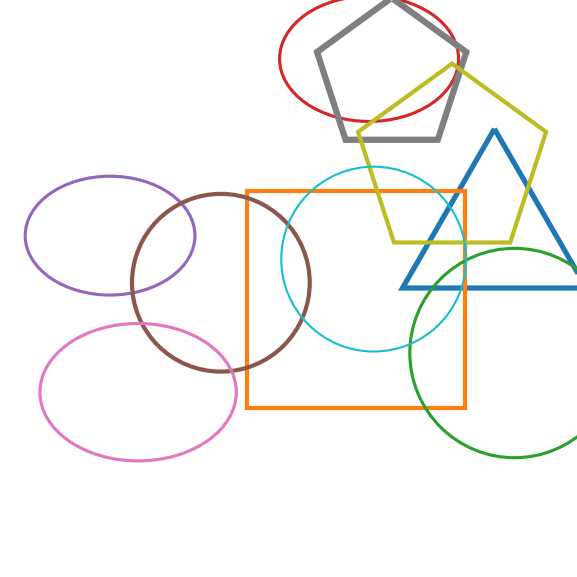[{"shape": "triangle", "thickness": 2.5, "radius": 0.92, "center": [0.856, 0.592]}, {"shape": "square", "thickness": 2, "radius": 0.94, "center": [0.616, 0.48]}, {"shape": "circle", "thickness": 1.5, "radius": 0.91, "center": [0.891, 0.388]}, {"shape": "oval", "thickness": 1.5, "radius": 0.77, "center": [0.639, 0.897]}, {"shape": "oval", "thickness": 1.5, "radius": 0.73, "center": [0.191, 0.591]}, {"shape": "circle", "thickness": 2, "radius": 0.77, "center": [0.382, 0.51]}, {"shape": "oval", "thickness": 1.5, "radius": 0.85, "center": [0.239, 0.32]}, {"shape": "pentagon", "thickness": 3, "radius": 0.68, "center": [0.678, 0.867]}, {"shape": "pentagon", "thickness": 2, "radius": 0.86, "center": [0.783, 0.718]}, {"shape": "circle", "thickness": 1, "radius": 0.8, "center": [0.647, 0.55]}]